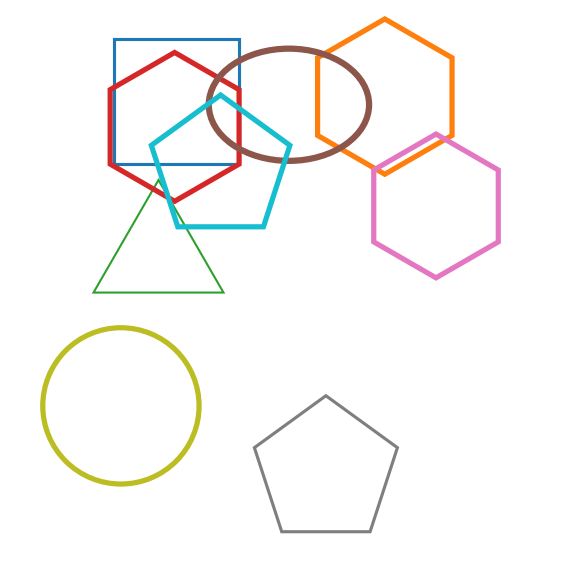[{"shape": "square", "thickness": 1.5, "radius": 0.54, "center": [0.306, 0.824]}, {"shape": "hexagon", "thickness": 2.5, "radius": 0.67, "center": [0.666, 0.832]}, {"shape": "triangle", "thickness": 1, "radius": 0.65, "center": [0.274, 0.558]}, {"shape": "hexagon", "thickness": 2.5, "radius": 0.64, "center": [0.302, 0.779]}, {"shape": "oval", "thickness": 3, "radius": 0.69, "center": [0.5, 0.818]}, {"shape": "hexagon", "thickness": 2.5, "radius": 0.62, "center": [0.755, 0.643]}, {"shape": "pentagon", "thickness": 1.5, "radius": 0.65, "center": [0.564, 0.184]}, {"shape": "circle", "thickness": 2.5, "radius": 0.68, "center": [0.209, 0.296]}, {"shape": "pentagon", "thickness": 2.5, "radius": 0.63, "center": [0.382, 0.708]}]